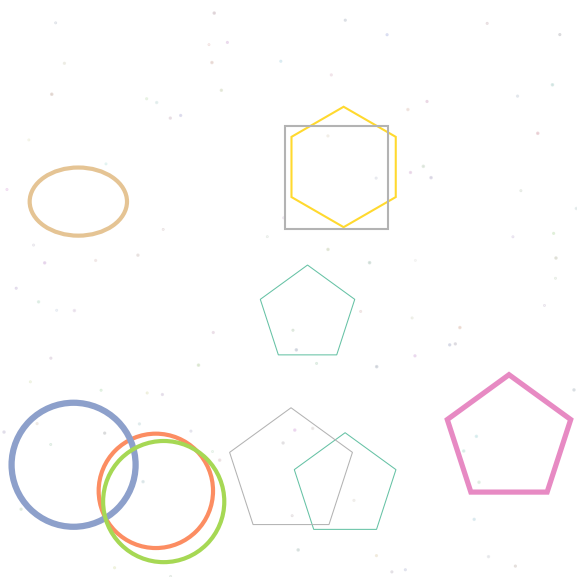[{"shape": "pentagon", "thickness": 0.5, "radius": 0.43, "center": [0.533, 0.454]}, {"shape": "pentagon", "thickness": 0.5, "radius": 0.46, "center": [0.598, 0.157]}, {"shape": "circle", "thickness": 2, "radius": 0.5, "center": [0.27, 0.149]}, {"shape": "circle", "thickness": 3, "radius": 0.54, "center": [0.127, 0.194]}, {"shape": "pentagon", "thickness": 2.5, "radius": 0.56, "center": [0.881, 0.238]}, {"shape": "circle", "thickness": 2, "radius": 0.52, "center": [0.283, 0.131]}, {"shape": "hexagon", "thickness": 1, "radius": 0.52, "center": [0.595, 0.71]}, {"shape": "oval", "thickness": 2, "radius": 0.42, "center": [0.136, 0.65]}, {"shape": "pentagon", "thickness": 0.5, "radius": 0.56, "center": [0.504, 0.181]}, {"shape": "square", "thickness": 1, "radius": 0.45, "center": [0.582, 0.691]}]